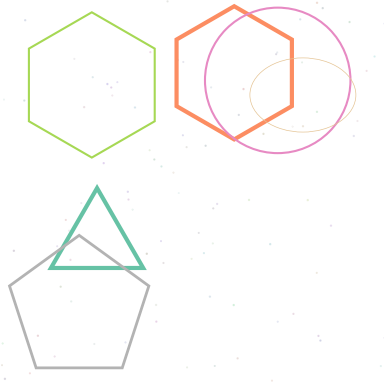[{"shape": "triangle", "thickness": 3, "radius": 0.69, "center": [0.252, 0.373]}, {"shape": "hexagon", "thickness": 3, "radius": 0.86, "center": [0.608, 0.811]}, {"shape": "circle", "thickness": 1.5, "radius": 0.94, "center": [0.721, 0.791]}, {"shape": "hexagon", "thickness": 1.5, "radius": 0.94, "center": [0.238, 0.779]}, {"shape": "oval", "thickness": 0.5, "radius": 0.69, "center": [0.787, 0.753]}, {"shape": "pentagon", "thickness": 2, "radius": 0.95, "center": [0.206, 0.198]}]